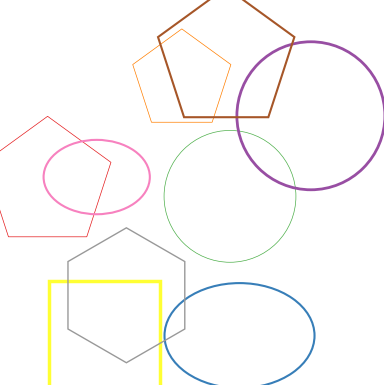[{"shape": "pentagon", "thickness": 0.5, "radius": 0.86, "center": [0.124, 0.525]}, {"shape": "oval", "thickness": 1.5, "radius": 0.97, "center": [0.622, 0.128]}, {"shape": "circle", "thickness": 0.5, "radius": 0.86, "center": [0.597, 0.49]}, {"shape": "circle", "thickness": 2, "radius": 0.96, "center": [0.807, 0.699]}, {"shape": "pentagon", "thickness": 0.5, "radius": 0.67, "center": [0.472, 0.791]}, {"shape": "square", "thickness": 2.5, "radius": 0.73, "center": [0.272, 0.125]}, {"shape": "pentagon", "thickness": 1.5, "radius": 0.93, "center": [0.588, 0.846]}, {"shape": "oval", "thickness": 1.5, "radius": 0.69, "center": [0.251, 0.54]}, {"shape": "hexagon", "thickness": 1, "radius": 0.88, "center": [0.328, 0.233]}]